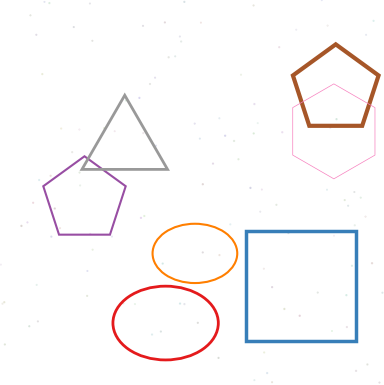[{"shape": "oval", "thickness": 2, "radius": 0.68, "center": [0.43, 0.161]}, {"shape": "square", "thickness": 2.5, "radius": 0.71, "center": [0.781, 0.256]}, {"shape": "pentagon", "thickness": 1.5, "radius": 0.56, "center": [0.219, 0.482]}, {"shape": "oval", "thickness": 1.5, "radius": 0.55, "center": [0.506, 0.342]}, {"shape": "pentagon", "thickness": 3, "radius": 0.58, "center": [0.872, 0.768]}, {"shape": "hexagon", "thickness": 0.5, "radius": 0.62, "center": [0.867, 0.659]}, {"shape": "triangle", "thickness": 2, "radius": 0.64, "center": [0.324, 0.624]}]